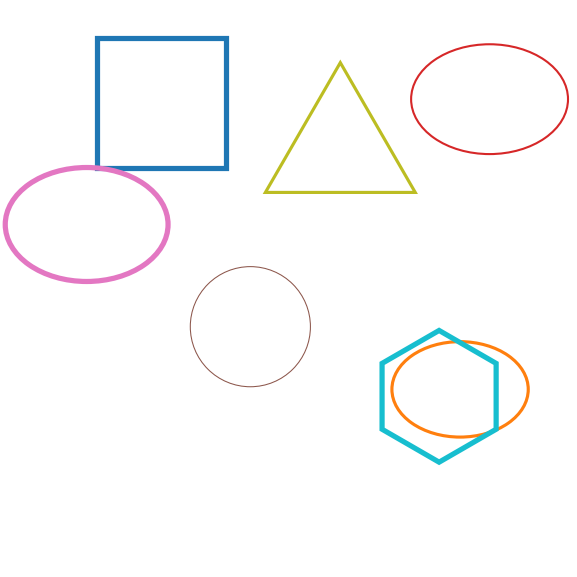[{"shape": "square", "thickness": 2.5, "radius": 0.56, "center": [0.28, 0.821]}, {"shape": "oval", "thickness": 1.5, "radius": 0.59, "center": [0.797, 0.325]}, {"shape": "oval", "thickness": 1, "radius": 0.68, "center": [0.848, 0.827]}, {"shape": "circle", "thickness": 0.5, "radius": 0.52, "center": [0.434, 0.433]}, {"shape": "oval", "thickness": 2.5, "radius": 0.7, "center": [0.15, 0.61]}, {"shape": "triangle", "thickness": 1.5, "radius": 0.75, "center": [0.589, 0.741]}, {"shape": "hexagon", "thickness": 2.5, "radius": 0.57, "center": [0.76, 0.313]}]